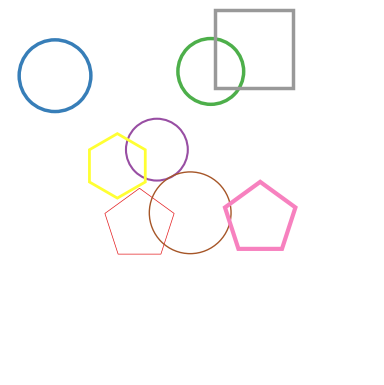[{"shape": "pentagon", "thickness": 0.5, "radius": 0.47, "center": [0.362, 0.416]}, {"shape": "circle", "thickness": 2.5, "radius": 0.47, "center": [0.143, 0.803]}, {"shape": "circle", "thickness": 2.5, "radius": 0.43, "center": [0.547, 0.814]}, {"shape": "circle", "thickness": 1.5, "radius": 0.4, "center": [0.407, 0.611]}, {"shape": "hexagon", "thickness": 2, "radius": 0.42, "center": [0.305, 0.569]}, {"shape": "circle", "thickness": 1, "radius": 0.53, "center": [0.494, 0.447]}, {"shape": "pentagon", "thickness": 3, "radius": 0.48, "center": [0.676, 0.431]}, {"shape": "square", "thickness": 2.5, "radius": 0.51, "center": [0.66, 0.872]}]